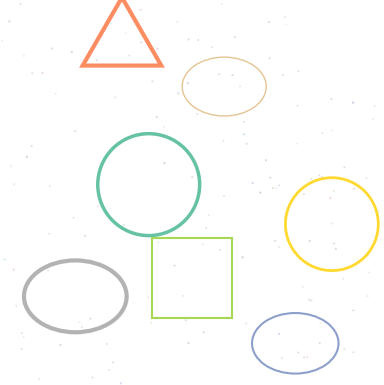[{"shape": "circle", "thickness": 2.5, "radius": 0.66, "center": [0.386, 0.52]}, {"shape": "triangle", "thickness": 3, "radius": 0.59, "center": [0.317, 0.889]}, {"shape": "oval", "thickness": 1.5, "radius": 0.56, "center": [0.767, 0.108]}, {"shape": "square", "thickness": 1.5, "radius": 0.52, "center": [0.5, 0.279]}, {"shape": "circle", "thickness": 2, "radius": 0.6, "center": [0.862, 0.418]}, {"shape": "oval", "thickness": 1, "radius": 0.55, "center": [0.582, 0.775]}, {"shape": "oval", "thickness": 3, "radius": 0.67, "center": [0.196, 0.23]}]